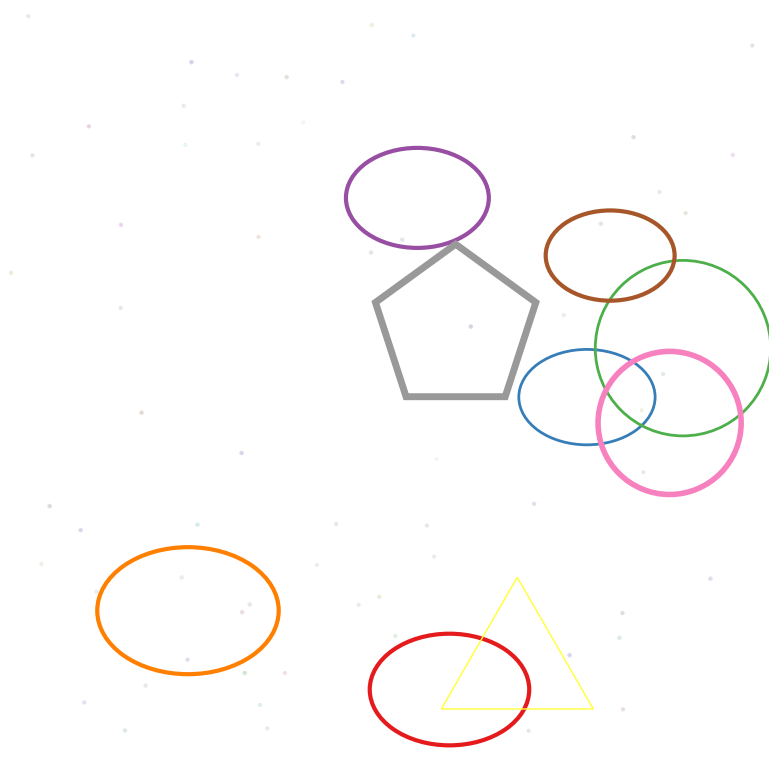[{"shape": "oval", "thickness": 1.5, "radius": 0.52, "center": [0.584, 0.105]}, {"shape": "oval", "thickness": 1, "radius": 0.44, "center": [0.762, 0.484]}, {"shape": "circle", "thickness": 1, "radius": 0.57, "center": [0.887, 0.548]}, {"shape": "oval", "thickness": 1.5, "radius": 0.46, "center": [0.542, 0.743]}, {"shape": "oval", "thickness": 1.5, "radius": 0.59, "center": [0.244, 0.207]}, {"shape": "triangle", "thickness": 0.5, "radius": 0.57, "center": [0.672, 0.136]}, {"shape": "oval", "thickness": 1.5, "radius": 0.42, "center": [0.792, 0.668]}, {"shape": "circle", "thickness": 2, "radius": 0.46, "center": [0.87, 0.451]}, {"shape": "pentagon", "thickness": 2.5, "radius": 0.55, "center": [0.592, 0.573]}]